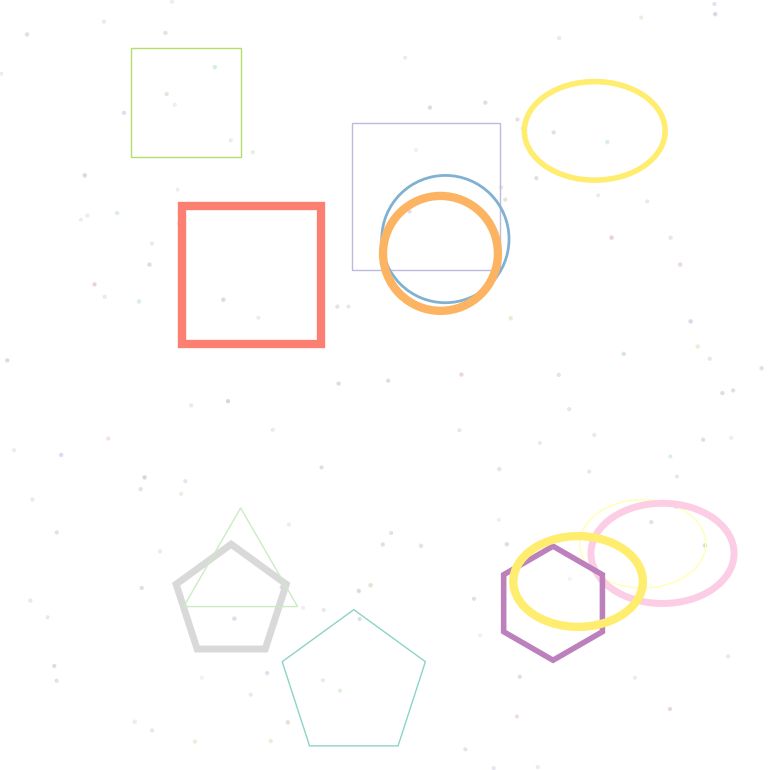[{"shape": "pentagon", "thickness": 0.5, "radius": 0.49, "center": [0.459, 0.11]}, {"shape": "oval", "thickness": 0.5, "radius": 0.41, "center": [0.835, 0.294]}, {"shape": "square", "thickness": 0.5, "radius": 0.48, "center": [0.553, 0.745]}, {"shape": "square", "thickness": 3, "radius": 0.45, "center": [0.327, 0.643]}, {"shape": "circle", "thickness": 1, "radius": 0.41, "center": [0.578, 0.69]}, {"shape": "circle", "thickness": 3, "radius": 0.37, "center": [0.572, 0.671]}, {"shape": "square", "thickness": 0.5, "radius": 0.35, "center": [0.242, 0.867]}, {"shape": "oval", "thickness": 2.5, "radius": 0.46, "center": [0.86, 0.281]}, {"shape": "pentagon", "thickness": 2.5, "radius": 0.38, "center": [0.3, 0.218]}, {"shape": "hexagon", "thickness": 2, "radius": 0.37, "center": [0.718, 0.217]}, {"shape": "triangle", "thickness": 0.5, "radius": 0.43, "center": [0.313, 0.255]}, {"shape": "oval", "thickness": 2, "radius": 0.46, "center": [0.772, 0.83]}, {"shape": "oval", "thickness": 3, "radius": 0.42, "center": [0.751, 0.245]}]